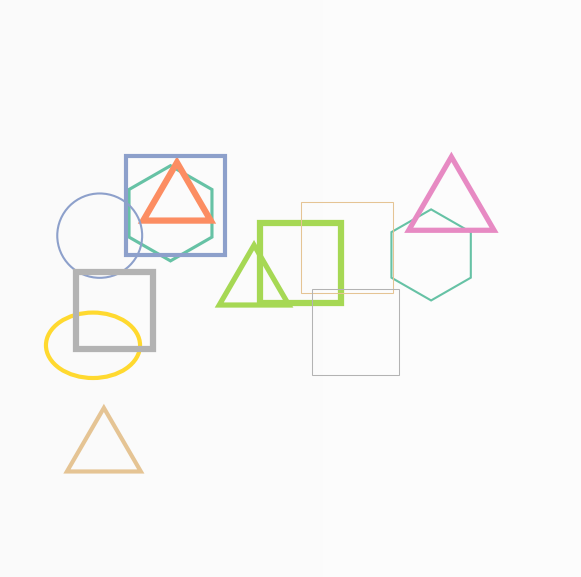[{"shape": "hexagon", "thickness": 1.5, "radius": 0.41, "center": [0.293, 0.63]}, {"shape": "hexagon", "thickness": 1, "radius": 0.39, "center": [0.742, 0.558]}, {"shape": "triangle", "thickness": 3, "radius": 0.34, "center": [0.304, 0.651]}, {"shape": "circle", "thickness": 1, "radius": 0.37, "center": [0.172, 0.591]}, {"shape": "square", "thickness": 2, "radius": 0.43, "center": [0.302, 0.643]}, {"shape": "triangle", "thickness": 2.5, "radius": 0.42, "center": [0.777, 0.643]}, {"shape": "square", "thickness": 3, "radius": 0.35, "center": [0.517, 0.544]}, {"shape": "triangle", "thickness": 2.5, "radius": 0.35, "center": [0.437, 0.506]}, {"shape": "oval", "thickness": 2, "radius": 0.4, "center": [0.16, 0.401]}, {"shape": "triangle", "thickness": 2, "radius": 0.37, "center": [0.179, 0.219]}, {"shape": "square", "thickness": 0.5, "radius": 0.4, "center": [0.596, 0.57]}, {"shape": "square", "thickness": 0.5, "radius": 0.37, "center": [0.611, 0.424]}, {"shape": "square", "thickness": 3, "radius": 0.33, "center": [0.197, 0.462]}]